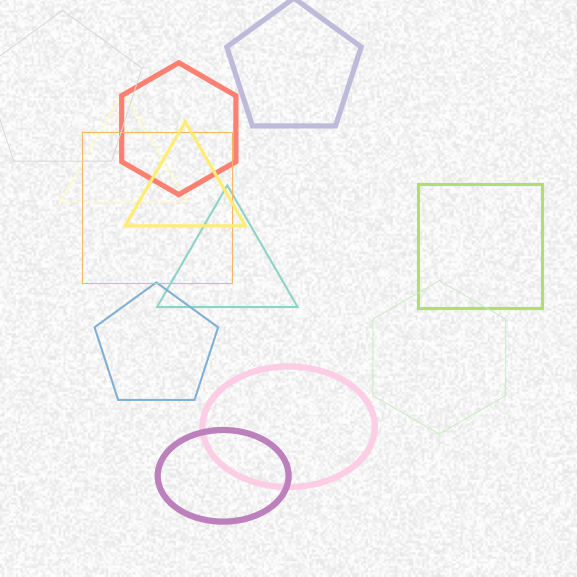[{"shape": "triangle", "thickness": 1, "radius": 0.7, "center": [0.394, 0.538]}, {"shape": "triangle", "thickness": 0.5, "radius": 0.64, "center": [0.214, 0.713]}, {"shape": "pentagon", "thickness": 2.5, "radius": 0.61, "center": [0.509, 0.88]}, {"shape": "hexagon", "thickness": 2.5, "radius": 0.57, "center": [0.31, 0.776]}, {"shape": "pentagon", "thickness": 1, "radius": 0.56, "center": [0.271, 0.398]}, {"shape": "square", "thickness": 0.5, "radius": 0.65, "center": [0.272, 0.64]}, {"shape": "square", "thickness": 1.5, "radius": 0.54, "center": [0.831, 0.573]}, {"shape": "oval", "thickness": 3, "radius": 0.75, "center": [0.5, 0.26]}, {"shape": "pentagon", "thickness": 0.5, "radius": 0.72, "center": [0.108, 0.837]}, {"shape": "oval", "thickness": 3, "radius": 0.57, "center": [0.386, 0.175]}, {"shape": "hexagon", "thickness": 0.5, "radius": 0.66, "center": [0.761, 0.38]}, {"shape": "triangle", "thickness": 1.5, "radius": 0.6, "center": [0.321, 0.668]}]